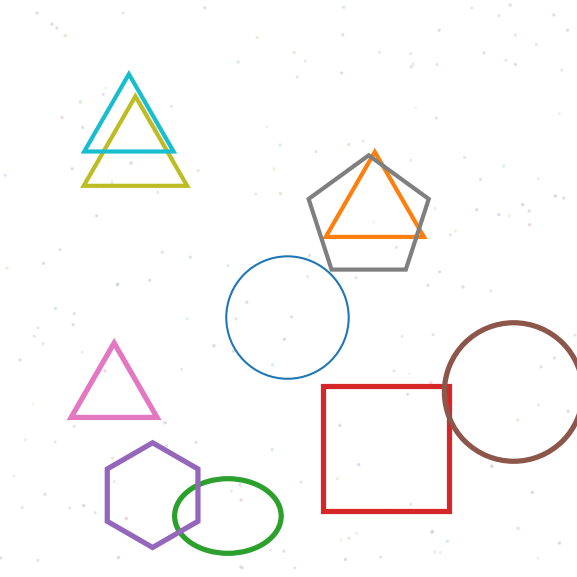[{"shape": "circle", "thickness": 1, "radius": 0.53, "center": [0.498, 0.449]}, {"shape": "triangle", "thickness": 2, "radius": 0.49, "center": [0.649, 0.638]}, {"shape": "oval", "thickness": 2.5, "radius": 0.46, "center": [0.395, 0.106]}, {"shape": "square", "thickness": 2.5, "radius": 0.54, "center": [0.668, 0.223]}, {"shape": "hexagon", "thickness": 2.5, "radius": 0.45, "center": [0.264, 0.142]}, {"shape": "circle", "thickness": 2.5, "radius": 0.6, "center": [0.889, 0.32]}, {"shape": "triangle", "thickness": 2.5, "radius": 0.43, "center": [0.198, 0.319]}, {"shape": "pentagon", "thickness": 2, "radius": 0.55, "center": [0.638, 0.621]}, {"shape": "triangle", "thickness": 2, "radius": 0.52, "center": [0.234, 0.729]}, {"shape": "triangle", "thickness": 2, "radius": 0.45, "center": [0.223, 0.781]}]